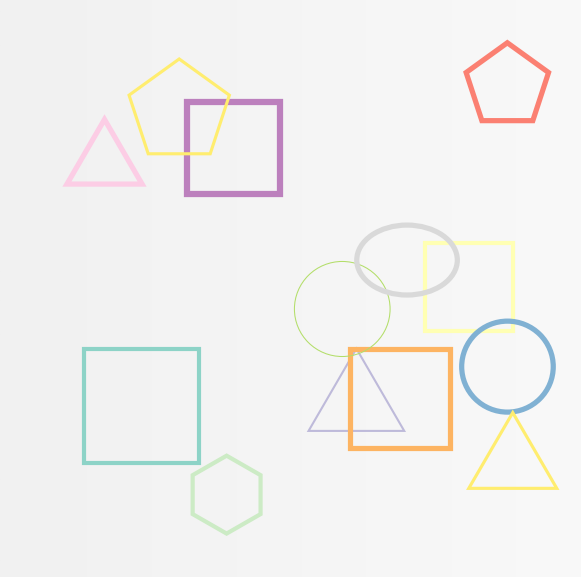[{"shape": "square", "thickness": 2, "radius": 0.49, "center": [0.243, 0.296]}, {"shape": "square", "thickness": 2, "radius": 0.38, "center": [0.807, 0.502]}, {"shape": "triangle", "thickness": 1, "radius": 0.48, "center": [0.613, 0.3]}, {"shape": "pentagon", "thickness": 2.5, "radius": 0.37, "center": [0.873, 0.851]}, {"shape": "circle", "thickness": 2.5, "radius": 0.39, "center": [0.873, 0.364]}, {"shape": "square", "thickness": 2.5, "radius": 0.43, "center": [0.688, 0.309]}, {"shape": "circle", "thickness": 0.5, "radius": 0.41, "center": [0.589, 0.464]}, {"shape": "triangle", "thickness": 2.5, "radius": 0.37, "center": [0.18, 0.718]}, {"shape": "oval", "thickness": 2.5, "radius": 0.43, "center": [0.7, 0.549]}, {"shape": "square", "thickness": 3, "radius": 0.4, "center": [0.402, 0.742]}, {"shape": "hexagon", "thickness": 2, "radius": 0.34, "center": [0.39, 0.143]}, {"shape": "pentagon", "thickness": 1.5, "radius": 0.45, "center": [0.308, 0.806]}, {"shape": "triangle", "thickness": 1.5, "radius": 0.44, "center": [0.882, 0.197]}]